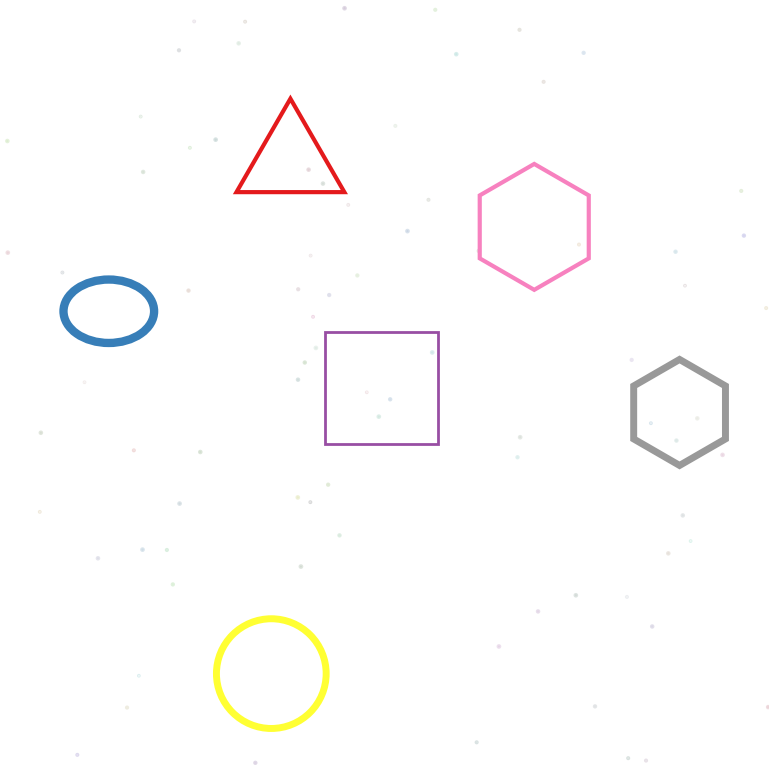[{"shape": "triangle", "thickness": 1.5, "radius": 0.4, "center": [0.377, 0.791]}, {"shape": "oval", "thickness": 3, "radius": 0.29, "center": [0.141, 0.596]}, {"shape": "square", "thickness": 1, "radius": 0.36, "center": [0.496, 0.496]}, {"shape": "circle", "thickness": 2.5, "radius": 0.36, "center": [0.352, 0.125]}, {"shape": "hexagon", "thickness": 1.5, "radius": 0.41, "center": [0.694, 0.705]}, {"shape": "hexagon", "thickness": 2.5, "radius": 0.34, "center": [0.883, 0.464]}]